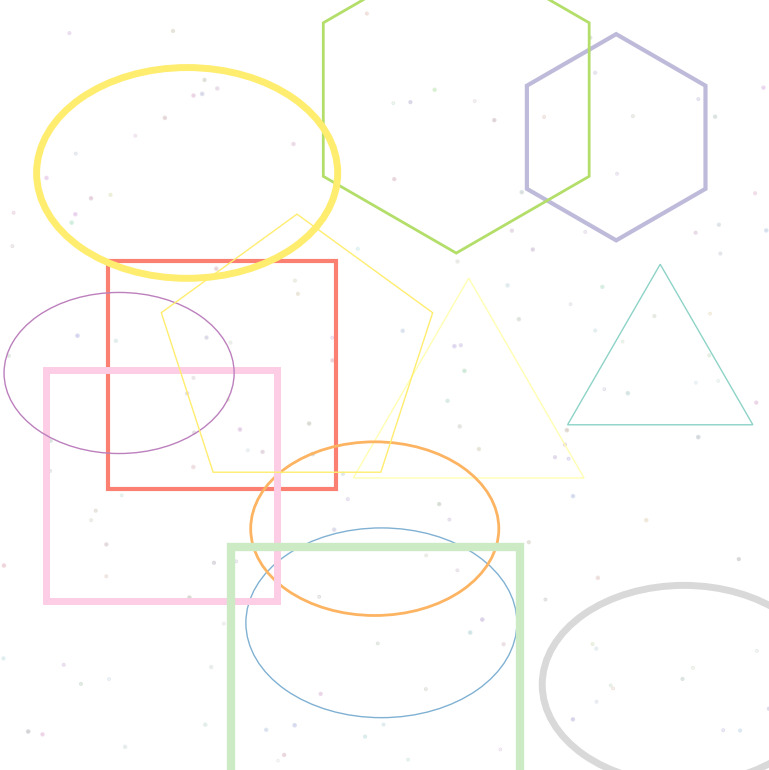[{"shape": "triangle", "thickness": 0.5, "radius": 0.69, "center": [0.857, 0.518]}, {"shape": "triangle", "thickness": 0.5, "radius": 0.87, "center": [0.609, 0.466]}, {"shape": "hexagon", "thickness": 1.5, "radius": 0.67, "center": [0.8, 0.822]}, {"shape": "square", "thickness": 1.5, "radius": 0.74, "center": [0.289, 0.514]}, {"shape": "oval", "thickness": 0.5, "radius": 0.88, "center": [0.495, 0.191]}, {"shape": "oval", "thickness": 1, "radius": 0.81, "center": [0.487, 0.313]}, {"shape": "hexagon", "thickness": 1, "radius": 1.0, "center": [0.593, 0.871]}, {"shape": "square", "thickness": 2.5, "radius": 0.75, "center": [0.209, 0.369]}, {"shape": "oval", "thickness": 2.5, "radius": 0.92, "center": [0.888, 0.111]}, {"shape": "oval", "thickness": 0.5, "radius": 0.75, "center": [0.155, 0.516]}, {"shape": "square", "thickness": 3, "radius": 0.94, "center": [0.487, 0.102]}, {"shape": "pentagon", "thickness": 0.5, "radius": 0.93, "center": [0.386, 0.537]}, {"shape": "oval", "thickness": 2.5, "radius": 0.98, "center": [0.243, 0.775]}]